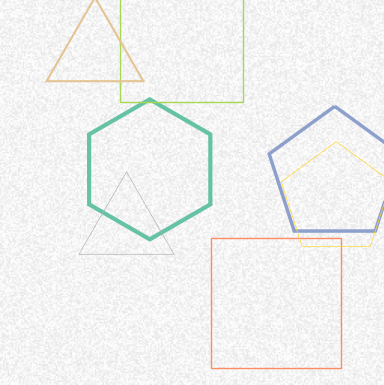[{"shape": "hexagon", "thickness": 3, "radius": 0.91, "center": [0.389, 0.56]}, {"shape": "square", "thickness": 1, "radius": 0.84, "center": [0.716, 0.212]}, {"shape": "pentagon", "thickness": 2.5, "radius": 0.9, "center": [0.869, 0.545]}, {"shape": "square", "thickness": 1, "radius": 0.8, "center": [0.471, 0.894]}, {"shape": "pentagon", "thickness": 0.5, "radius": 0.75, "center": [0.873, 0.481]}, {"shape": "triangle", "thickness": 1.5, "radius": 0.73, "center": [0.247, 0.862]}, {"shape": "triangle", "thickness": 0.5, "radius": 0.71, "center": [0.328, 0.411]}]